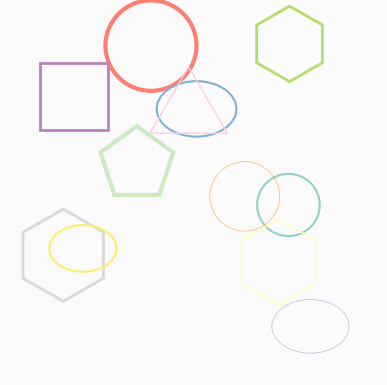[{"shape": "circle", "thickness": 1.5, "radius": 0.4, "center": [0.744, 0.468]}, {"shape": "hexagon", "thickness": 1, "radius": 0.56, "center": [0.719, 0.32]}, {"shape": "oval", "thickness": 0.5, "radius": 0.5, "center": [0.801, 0.152]}, {"shape": "circle", "thickness": 3, "radius": 0.59, "center": [0.39, 0.882]}, {"shape": "oval", "thickness": 1.5, "radius": 0.51, "center": [0.507, 0.717]}, {"shape": "circle", "thickness": 0.5, "radius": 0.45, "center": [0.632, 0.49]}, {"shape": "hexagon", "thickness": 2, "radius": 0.49, "center": [0.747, 0.886]}, {"shape": "triangle", "thickness": 1, "radius": 0.58, "center": [0.487, 0.711]}, {"shape": "hexagon", "thickness": 2, "radius": 0.6, "center": [0.163, 0.337]}, {"shape": "square", "thickness": 2, "radius": 0.44, "center": [0.191, 0.749]}, {"shape": "pentagon", "thickness": 3, "radius": 0.49, "center": [0.353, 0.574]}, {"shape": "oval", "thickness": 1.5, "radius": 0.43, "center": [0.214, 0.355]}]